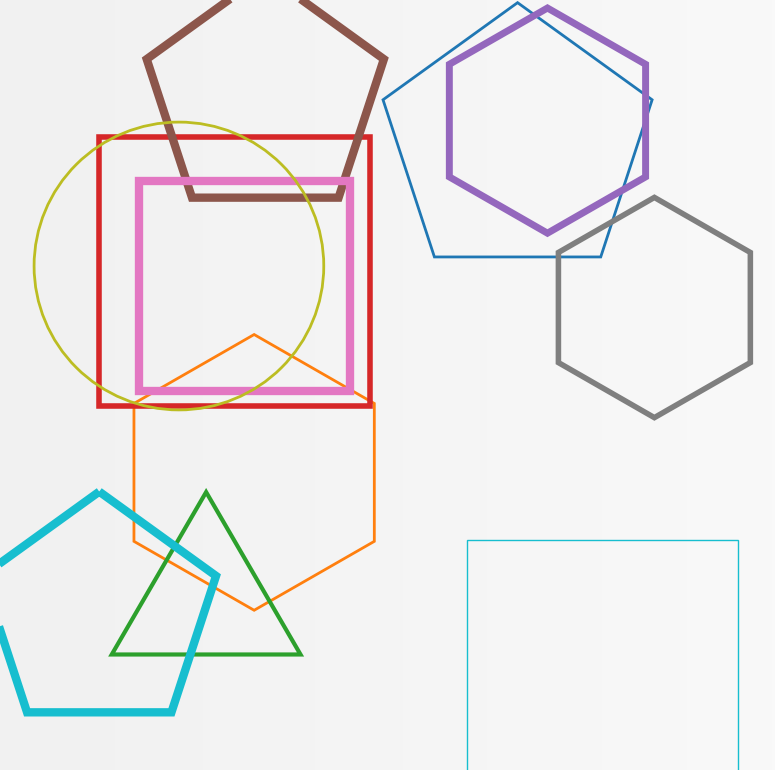[{"shape": "pentagon", "thickness": 1, "radius": 0.91, "center": [0.668, 0.814]}, {"shape": "hexagon", "thickness": 1, "radius": 0.9, "center": [0.328, 0.386]}, {"shape": "triangle", "thickness": 1.5, "radius": 0.7, "center": [0.266, 0.22]}, {"shape": "square", "thickness": 2, "radius": 0.87, "center": [0.303, 0.647]}, {"shape": "hexagon", "thickness": 2.5, "radius": 0.73, "center": [0.706, 0.843]}, {"shape": "pentagon", "thickness": 3, "radius": 0.8, "center": [0.342, 0.873]}, {"shape": "square", "thickness": 3, "radius": 0.68, "center": [0.315, 0.628]}, {"shape": "hexagon", "thickness": 2, "radius": 0.71, "center": [0.844, 0.601]}, {"shape": "circle", "thickness": 1, "radius": 0.93, "center": [0.231, 0.655]}, {"shape": "square", "thickness": 0.5, "radius": 0.87, "center": [0.777, 0.123]}, {"shape": "pentagon", "thickness": 3, "radius": 0.79, "center": [0.128, 0.203]}]